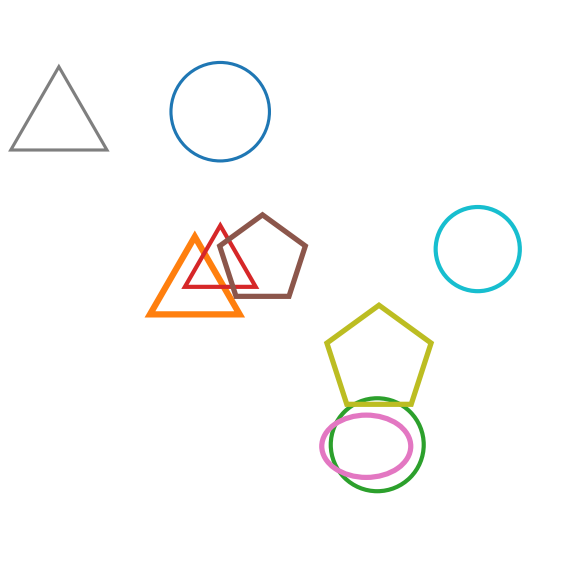[{"shape": "circle", "thickness": 1.5, "radius": 0.43, "center": [0.381, 0.806]}, {"shape": "triangle", "thickness": 3, "radius": 0.45, "center": [0.337, 0.5]}, {"shape": "circle", "thickness": 2, "radius": 0.4, "center": [0.653, 0.229]}, {"shape": "triangle", "thickness": 2, "radius": 0.35, "center": [0.381, 0.538]}, {"shape": "pentagon", "thickness": 2.5, "radius": 0.39, "center": [0.455, 0.549]}, {"shape": "oval", "thickness": 2.5, "radius": 0.39, "center": [0.634, 0.226]}, {"shape": "triangle", "thickness": 1.5, "radius": 0.48, "center": [0.102, 0.787]}, {"shape": "pentagon", "thickness": 2.5, "radius": 0.47, "center": [0.656, 0.376]}, {"shape": "circle", "thickness": 2, "radius": 0.36, "center": [0.827, 0.568]}]